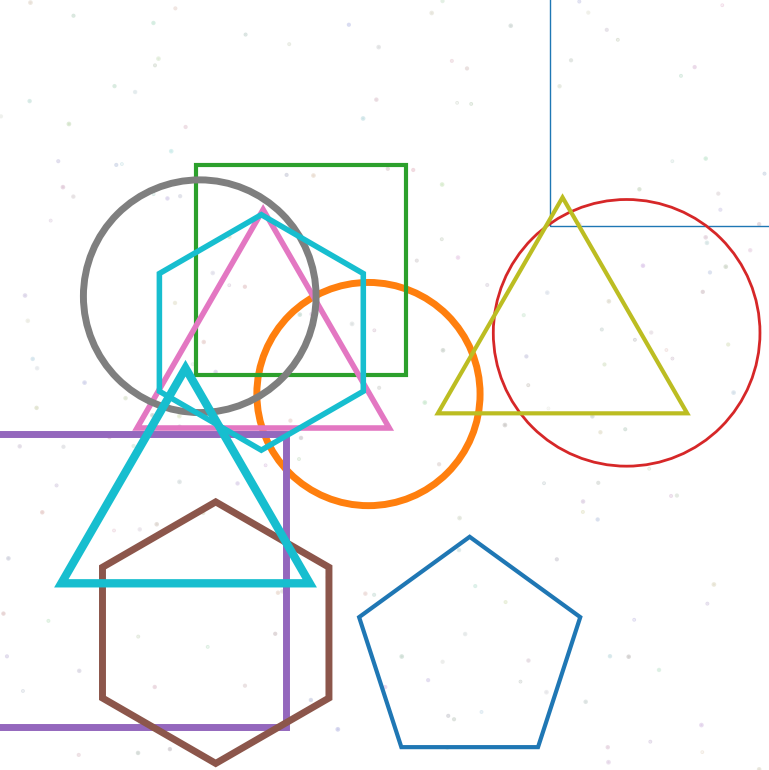[{"shape": "pentagon", "thickness": 1.5, "radius": 0.75, "center": [0.61, 0.152]}, {"shape": "square", "thickness": 0.5, "radius": 0.79, "center": [0.873, 0.865]}, {"shape": "circle", "thickness": 2.5, "radius": 0.72, "center": [0.479, 0.488]}, {"shape": "square", "thickness": 1.5, "radius": 0.68, "center": [0.391, 0.65]}, {"shape": "circle", "thickness": 1, "radius": 0.87, "center": [0.814, 0.568]}, {"shape": "square", "thickness": 2.5, "radius": 0.95, "center": [0.182, 0.247]}, {"shape": "hexagon", "thickness": 2.5, "radius": 0.85, "center": [0.28, 0.178]}, {"shape": "triangle", "thickness": 2, "radius": 0.95, "center": [0.342, 0.539]}, {"shape": "circle", "thickness": 2.5, "radius": 0.76, "center": [0.259, 0.615]}, {"shape": "triangle", "thickness": 1.5, "radius": 0.93, "center": [0.731, 0.557]}, {"shape": "hexagon", "thickness": 2, "radius": 0.76, "center": [0.339, 0.568]}, {"shape": "triangle", "thickness": 3, "radius": 0.93, "center": [0.241, 0.336]}]